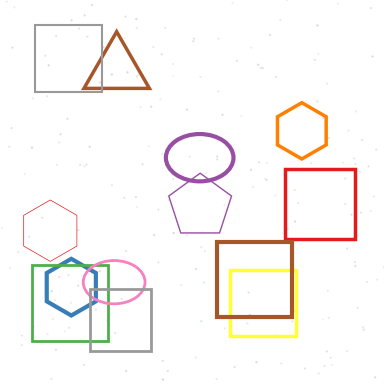[{"shape": "hexagon", "thickness": 0.5, "radius": 0.4, "center": [0.131, 0.401]}, {"shape": "square", "thickness": 2.5, "radius": 0.46, "center": [0.831, 0.47]}, {"shape": "hexagon", "thickness": 3, "radius": 0.37, "center": [0.185, 0.254]}, {"shape": "square", "thickness": 2, "radius": 0.49, "center": [0.182, 0.214]}, {"shape": "pentagon", "thickness": 1, "radius": 0.43, "center": [0.52, 0.464]}, {"shape": "oval", "thickness": 3, "radius": 0.44, "center": [0.519, 0.59]}, {"shape": "hexagon", "thickness": 2.5, "radius": 0.37, "center": [0.784, 0.66]}, {"shape": "square", "thickness": 2.5, "radius": 0.43, "center": [0.684, 0.212]}, {"shape": "square", "thickness": 3, "radius": 0.49, "center": [0.662, 0.273]}, {"shape": "triangle", "thickness": 2.5, "radius": 0.49, "center": [0.303, 0.819]}, {"shape": "oval", "thickness": 2, "radius": 0.4, "center": [0.297, 0.267]}, {"shape": "square", "thickness": 2, "radius": 0.4, "center": [0.314, 0.169]}, {"shape": "square", "thickness": 1.5, "radius": 0.44, "center": [0.179, 0.847]}]